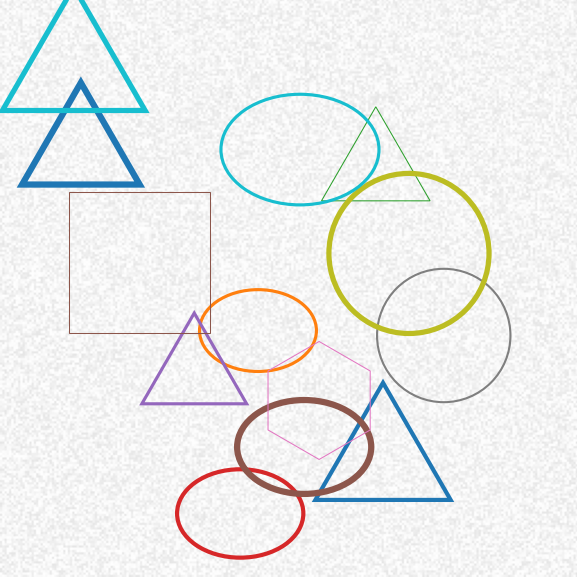[{"shape": "triangle", "thickness": 3, "radius": 0.59, "center": [0.14, 0.738]}, {"shape": "triangle", "thickness": 2, "radius": 0.68, "center": [0.663, 0.201]}, {"shape": "oval", "thickness": 1.5, "radius": 0.51, "center": [0.447, 0.427]}, {"shape": "triangle", "thickness": 0.5, "radius": 0.54, "center": [0.651, 0.706]}, {"shape": "oval", "thickness": 2, "radius": 0.55, "center": [0.416, 0.11]}, {"shape": "triangle", "thickness": 1.5, "radius": 0.52, "center": [0.336, 0.352]}, {"shape": "oval", "thickness": 3, "radius": 0.58, "center": [0.527, 0.225]}, {"shape": "square", "thickness": 0.5, "radius": 0.61, "center": [0.241, 0.545]}, {"shape": "hexagon", "thickness": 0.5, "radius": 0.51, "center": [0.553, 0.306]}, {"shape": "circle", "thickness": 1, "radius": 0.58, "center": [0.768, 0.418]}, {"shape": "circle", "thickness": 2.5, "radius": 0.69, "center": [0.708, 0.56]}, {"shape": "oval", "thickness": 1.5, "radius": 0.68, "center": [0.519, 0.74]}, {"shape": "triangle", "thickness": 2.5, "radius": 0.71, "center": [0.128, 0.879]}]